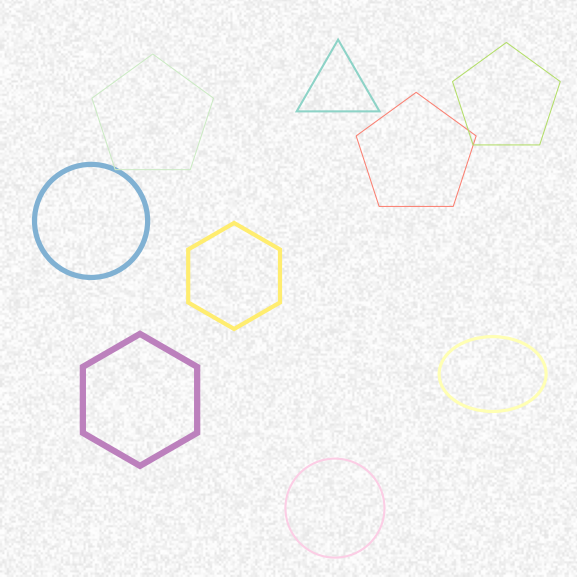[{"shape": "triangle", "thickness": 1, "radius": 0.41, "center": [0.585, 0.848]}, {"shape": "oval", "thickness": 1.5, "radius": 0.46, "center": [0.853, 0.351]}, {"shape": "pentagon", "thickness": 0.5, "radius": 0.55, "center": [0.721, 0.73]}, {"shape": "circle", "thickness": 2.5, "radius": 0.49, "center": [0.158, 0.617]}, {"shape": "pentagon", "thickness": 0.5, "radius": 0.49, "center": [0.877, 0.828]}, {"shape": "circle", "thickness": 1, "radius": 0.43, "center": [0.58, 0.119]}, {"shape": "hexagon", "thickness": 3, "radius": 0.57, "center": [0.242, 0.307]}, {"shape": "pentagon", "thickness": 0.5, "radius": 0.55, "center": [0.264, 0.795]}, {"shape": "hexagon", "thickness": 2, "radius": 0.46, "center": [0.405, 0.521]}]